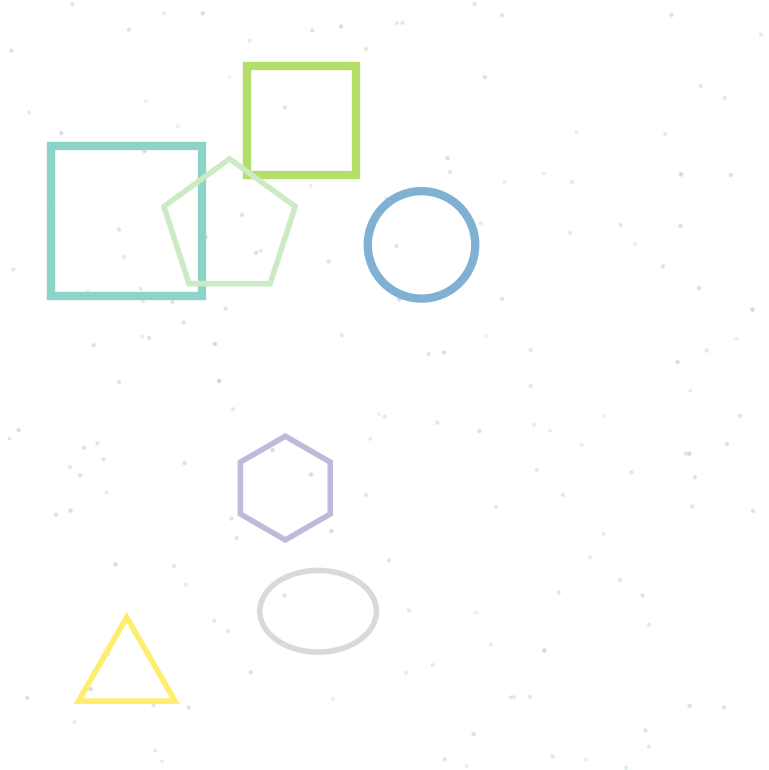[{"shape": "square", "thickness": 3, "radius": 0.49, "center": [0.164, 0.713]}, {"shape": "hexagon", "thickness": 2, "radius": 0.34, "center": [0.371, 0.366]}, {"shape": "circle", "thickness": 3, "radius": 0.35, "center": [0.547, 0.682]}, {"shape": "square", "thickness": 3, "radius": 0.35, "center": [0.392, 0.844]}, {"shape": "oval", "thickness": 2, "radius": 0.38, "center": [0.413, 0.206]}, {"shape": "pentagon", "thickness": 2, "radius": 0.45, "center": [0.298, 0.704]}, {"shape": "triangle", "thickness": 2, "radius": 0.36, "center": [0.165, 0.126]}]